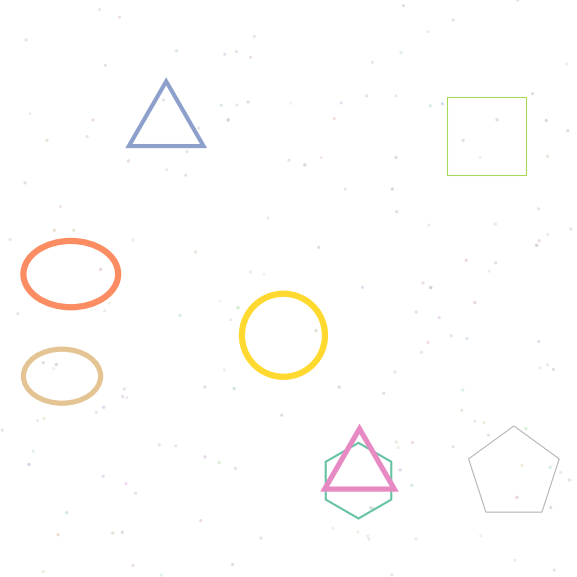[{"shape": "hexagon", "thickness": 1, "radius": 0.33, "center": [0.621, 0.167]}, {"shape": "oval", "thickness": 3, "radius": 0.41, "center": [0.123, 0.525]}, {"shape": "triangle", "thickness": 2, "radius": 0.37, "center": [0.288, 0.784]}, {"shape": "triangle", "thickness": 2.5, "radius": 0.35, "center": [0.623, 0.187]}, {"shape": "square", "thickness": 0.5, "radius": 0.34, "center": [0.843, 0.764]}, {"shape": "circle", "thickness": 3, "radius": 0.36, "center": [0.491, 0.419]}, {"shape": "oval", "thickness": 2.5, "radius": 0.33, "center": [0.107, 0.348]}, {"shape": "pentagon", "thickness": 0.5, "radius": 0.41, "center": [0.89, 0.179]}]